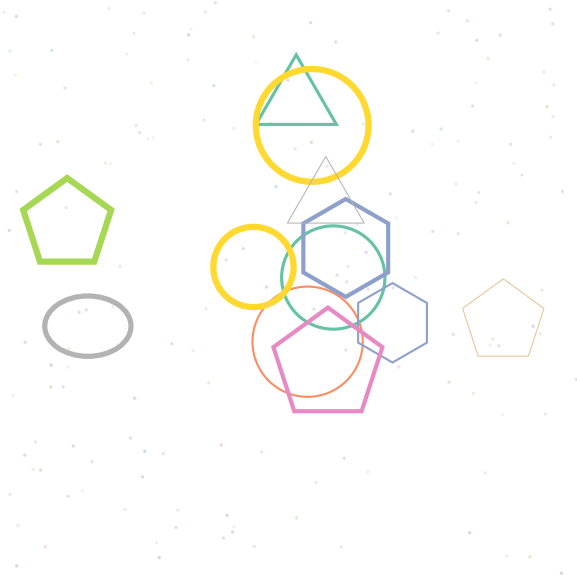[{"shape": "triangle", "thickness": 1.5, "radius": 0.4, "center": [0.513, 0.824]}, {"shape": "circle", "thickness": 1.5, "radius": 0.45, "center": [0.577, 0.519]}, {"shape": "circle", "thickness": 1, "radius": 0.48, "center": [0.533, 0.407]}, {"shape": "hexagon", "thickness": 2, "radius": 0.42, "center": [0.599, 0.57]}, {"shape": "hexagon", "thickness": 1, "radius": 0.34, "center": [0.68, 0.44]}, {"shape": "pentagon", "thickness": 2, "radius": 0.5, "center": [0.568, 0.367]}, {"shape": "pentagon", "thickness": 3, "radius": 0.4, "center": [0.116, 0.611]}, {"shape": "circle", "thickness": 3, "radius": 0.49, "center": [0.541, 0.782]}, {"shape": "circle", "thickness": 3, "radius": 0.35, "center": [0.439, 0.537]}, {"shape": "pentagon", "thickness": 0.5, "radius": 0.37, "center": [0.871, 0.442]}, {"shape": "triangle", "thickness": 0.5, "radius": 0.38, "center": [0.564, 0.651]}, {"shape": "oval", "thickness": 2.5, "radius": 0.37, "center": [0.152, 0.434]}]